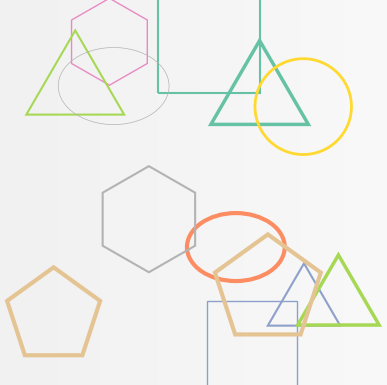[{"shape": "square", "thickness": 1.5, "radius": 0.66, "center": [0.539, 0.89]}, {"shape": "triangle", "thickness": 2.5, "radius": 0.73, "center": [0.67, 0.749]}, {"shape": "oval", "thickness": 3, "radius": 0.63, "center": [0.609, 0.358]}, {"shape": "square", "thickness": 1, "radius": 0.58, "center": [0.65, 0.104]}, {"shape": "triangle", "thickness": 1.5, "radius": 0.54, "center": [0.785, 0.208]}, {"shape": "hexagon", "thickness": 1, "radius": 0.56, "center": [0.282, 0.892]}, {"shape": "triangle", "thickness": 2.5, "radius": 0.61, "center": [0.873, 0.216]}, {"shape": "triangle", "thickness": 1.5, "radius": 0.73, "center": [0.194, 0.775]}, {"shape": "circle", "thickness": 2, "radius": 0.62, "center": [0.783, 0.723]}, {"shape": "pentagon", "thickness": 3, "radius": 0.72, "center": [0.691, 0.248]}, {"shape": "pentagon", "thickness": 3, "radius": 0.63, "center": [0.138, 0.179]}, {"shape": "oval", "thickness": 0.5, "radius": 0.71, "center": [0.293, 0.777]}, {"shape": "hexagon", "thickness": 1.5, "radius": 0.69, "center": [0.384, 0.431]}]